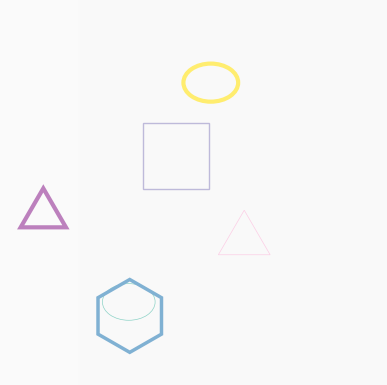[{"shape": "oval", "thickness": 0.5, "radius": 0.34, "center": [0.332, 0.216]}, {"shape": "square", "thickness": 1, "radius": 0.43, "center": [0.454, 0.595]}, {"shape": "hexagon", "thickness": 2.5, "radius": 0.47, "center": [0.335, 0.179]}, {"shape": "triangle", "thickness": 0.5, "radius": 0.39, "center": [0.63, 0.377]}, {"shape": "triangle", "thickness": 3, "radius": 0.34, "center": [0.112, 0.443]}, {"shape": "oval", "thickness": 3, "radius": 0.35, "center": [0.544, 0.785]}]